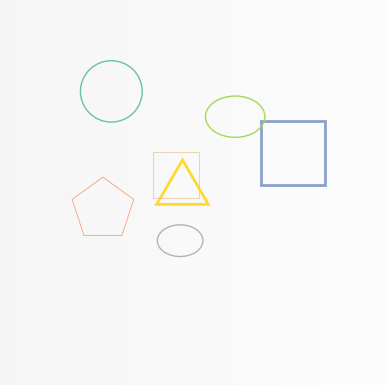[{"shape": "circle", "thickness": 1, "radius": 0.4, "center": [0.287, 0.763]}, {"shape": "pentagon", "thickness": 0.5, "radius": 0.42, "center": [0.266, 0.456]}, {"shape": "square", "thickness": 2, "radius": 0.42, "center": [0.756, 0.603]}, {"shape": "oval", "thickness": 1, "radius": 0.38, "center": [0.607, 0.697]}, {"shape": "triangle", "thickness": 2, "radius": 0.38, "center": [0.471, 0.508]}, {"shape": "square", "thickness": 0.5, "radius": 0.3, "center": [0.454, 0.545]}, {"shape": "oval", "thickness": 1, "radius": 0.29, "center": [0.465, 0.375]}]